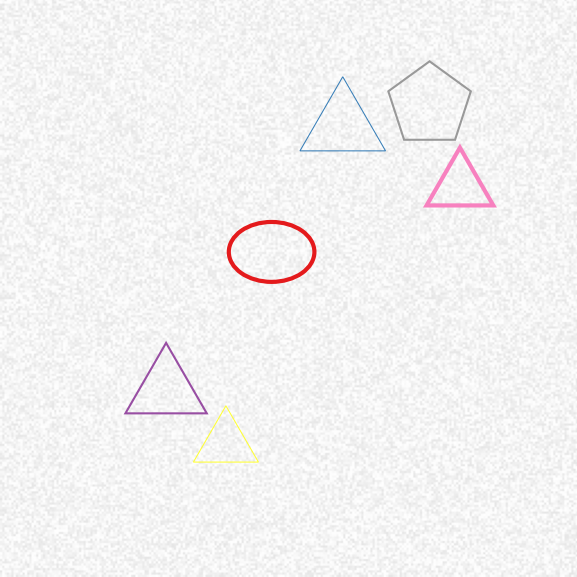[{"shape": "oval", "thickness": 2, "radius": 0.37, "center": [0.47, 0.563]}, {"shape": "triangle", "thickness": 0.5, "radius": 0.43, "center": [0.594, 0.781]}, {"shape": "triangle", "thickness": 1, "radius": 0.41, "center": [0.288, 0.324]}, {"shape": "triangle", "thickness": 0.5, "radius": 0.32, "center": [0.391, 0.231]}, {"shape": "triangle", "thickness": 2, "radius": 0.33, "center": [0.796, 0.677]}, {"shape": "pentagon", "thickness": 1, "radius": 0.38, "center": [0.744, 0.818]}]